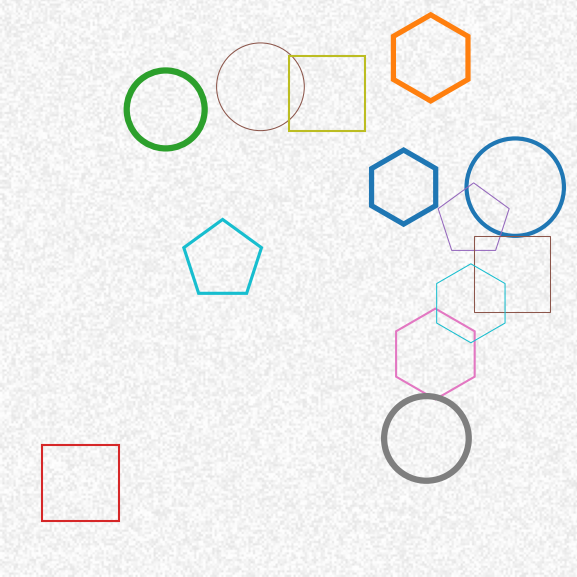[{"shape": "circle", "thickness": 2, "radius": 0.42, "center": [0.892, 0.675]}, {"shape": "hexagon", "thickness": 2.5, "radius": 0.32, "center": [0.699, 0.675]}, {"shape": "hexagon", "thickness": 2.5, "radius": 0.37, "center": [0.746, 0.899]}, {"shape": "circle", "thickness": 3, "radius": 0.34, "center": [0.287, 0.81]}, {"shape": "square", "thickness": 1, "radius": 0.33, "center": [0.139, 0.163]}, {"shape": "pentagon", "thickness": 0.5, "radius": 0.32, "center": [0.82, 0.618]}, {"shape": "circle", "thickness": 0.5, "radius": 0.38, "center": [0.451, 0.849]}, {"shape": "square", "thickness": 0.5, "radius": 0.33, "center": [0.886, 0.525]}, {"shape": "hexagon", "thickness": 1, "radius": 0.39, "center": [0.754, 0.386]}, {"shape": "circle", "thickness": 3, "radius": 0.37, "center": [0.738, 0.24]}, {"shape": "square", "thickness": 1, "radius": 0.33, "center": [0.567, 0.837]}, {"shape": "pentagon", "thickness": 1.5, "radius": 0.35, "center": [0.386, 0.548]}, {"shape": "hexagon", "thickness": 0.5, "radius": 0.34, "center": [0.815, 0.474]}]